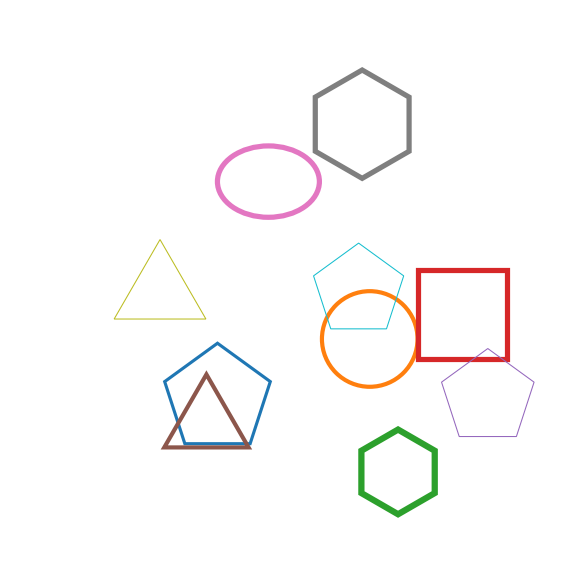[{"shape": "pentagon", "thickness": 1.5, "radius": 0.48, "center": [0.377, 0.309]}, {"shape": "circle", "thickness": 2, "radius": 0.41, "center": [0.64, 0.412]}, {"shape": "hexagon", "thickness": 3, "radius": 0.37, "center": [0.689, 0.182]}, {"shape": "square", "thickness": 2.5, "radius": 0.39, "center": [0.801, 0.455]}, {"shape": "pentagon", "thickness": 0.5, "radius": 0.42, "center": [0.845, 0.311]}, {"shape": "triangle", "thickness": 2, "radius": 0.42, "center": [0.357, 0.267]}, {"shape": "oval", "thickness": 2.5, "radius": 0.44, "center": [0.465, 0.685]}, {"shape": "hexagon", "thickness": 2.5, "radius": 0.47, "center": [0.627, 0.784]}, {"shape": "triangle", "thickness": 0.5, "radius": 0.46, "center": [0.277, 0.493]}, {"shape": "pentagon", "thickness": 0.5, "radius": 0.41, "center": [0.621, 0.496]}]